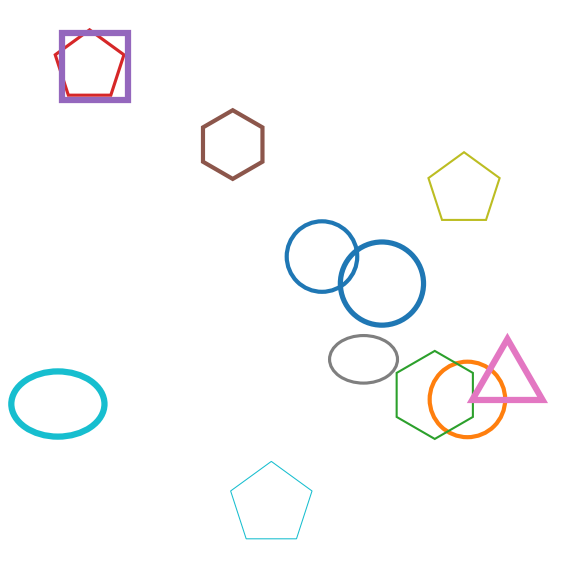[{"shape": "circle", "thickness": 2.5, "radius": 0.36, "center": [0.661, 0.508]}, {"shape": "circle", "thickness": 2, "radius": 0.31, "center": [0.558, 0.555]}, {"shape": "circle", "thickness": 2, "radius": 0.33, "center": [0.809, 0.307]}, {"shape": "hexagon", "thickness": 1, "radius": 0.38, "center": [0.753, 0.315]}, {"shape": "pentagon", "thickness": 1.5, "radius": 0.31, "center": [0.155, 0.885]}, {"shape": "square", "thickness": 3, "radius": 0.29, "center": [0.165, 0.884]}, {"shape": "hexagon", "thickness": 2, "radius": 0.3, "center": [0.403, 0.749]}, {"shape": "triangle", "thickness": 3, "radius": 0.35, "center": [0.879, 0.342]}, {"shape": "oval", "thickness": 1.5, "radius": 0.29, "center": [0.629, 0.377]}, {"shape": "pentagon", "thickness": 1, "radius": 0.32, "center": [0.804, 0.671]}, {"shape": "oval", "thickness": 3, "radius": 0.4, "center": [0.1, 0.3]}, {"shape": "pentagon", "thickness": 0.5, "radius": 0.37, "center": [0.47, 0.126]}]